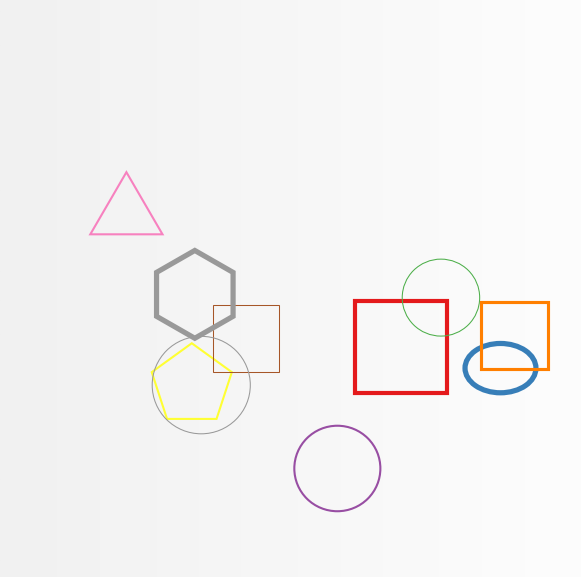[{"shape": "square", "thickness": 2, "radius": 0.4, "center": [0.69, 0.398]}, {"shape": "oval", "thickness": 2.5, "radius": 0.31, "center": [0.861, 0.362]}, {"shape": "circle", "thickness": 0.5, "radius": 0.33, "center": [0.759, 0.484]}, {"shape": "circle", "thickness": 1, "radius": 0.37, "center": [0.58, 0.188]}, {"shape": "square", "thickness": 1.5, "radius": 0.29, "center": [0.886, 0.418]}, {"shape": "pentagon", "thickness": 1, "radius": 0.36, "center": [0.33, 0.332]}, {"shape": "square", "thickness": 0.5, "radius": 0.29, "center": [0.423, 0.413]}, {"shape": "triangle", "thickness": 1, "radius": 0.36, "center": [0.217, 0.629]}, {"shape": "circle", "thickness": 0.5, "radius": 0.42, "center": [0.346, 0.332]}, {"shape": "hexagon", "thickness": 2.5, "radius": 0.38, "center": [0.335, 0.489]}]